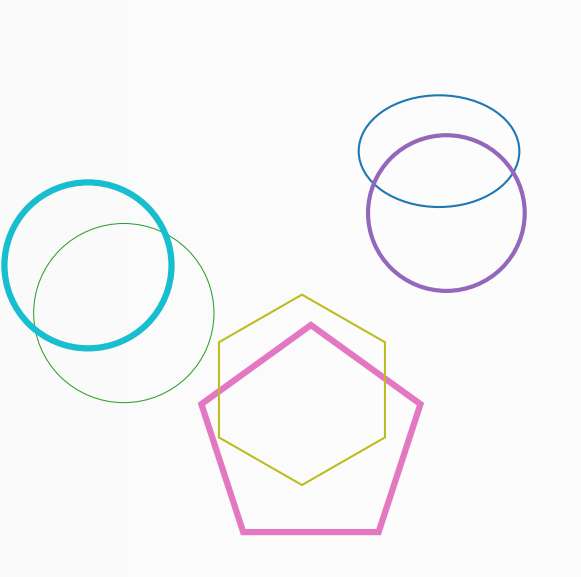[{"shape": "oval", "thickness": 1, "radius": 0.69, "center": [0.755, 0.737]}, {"shape": "circle", "thickness": 0.5, "radius": 0.78, "center": [0.213, 0.457]}, {"shape": "circle", "thickness": 2, "radius": 0.67, "center": [0.768, 0.63]}, {"shape": "pentagon", "thickness": 3, "radius": 0.99, "center": [0.535, 0.238]}, {"shape": "hexagon", "thickness": 1, "radius": 0.82, "center": [0.519, 0.324]}, {"shape": "circle", "thickness": 3, "radius": 0.72, "center": [0.151, 0.54]}]